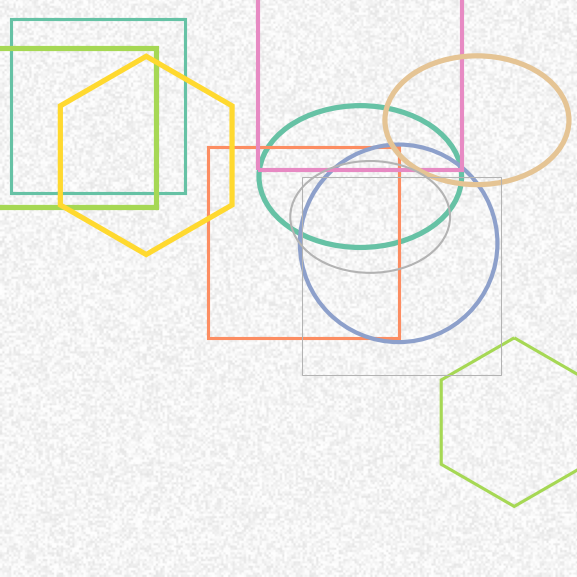[{"shape": "square", "thickness": 1.5, "radius": 0.75, "center": [0.17, 0.816]}, {"shape": "oval", "thickness": 2.5, "radius": 0.88, "center": [0.624, 0.693]}, {"shape": "square", "thickness": 1.5, "radius": 0.82, "center": [0.525, 0.58]}, {"shape": "circle", "thickness": 2, "radius": 0.86, "center": [0.69, 0.578]}, {"shape": "square", "thickness": 2, "radius": 0.88, "center": [0.623, 0.882]}, {"shape": "square", "thickness": 2.5, "radius": 0.69, "center": [0.133, 0.779]}, {"shape": "hexagon", "thickness": 1.5, "radius": 0.73, "center": [0.89, 0.268]}, {"shape": "hexagon", "thickness": 2.5, "radius": 0.86, "center": [0.253, 0.73]}, {"shape": "oval", "thickness": 2.5, "radius": 0.8, "center": [0.826, 0.791]}, {"shape": "oval", "thickness": 1, "radius": 0.69, "center": [0.641, 0.624]}, {"shape": "square", "thickness": 0.5, "radius": 0.86, "center": [0.695, 0.521]}]